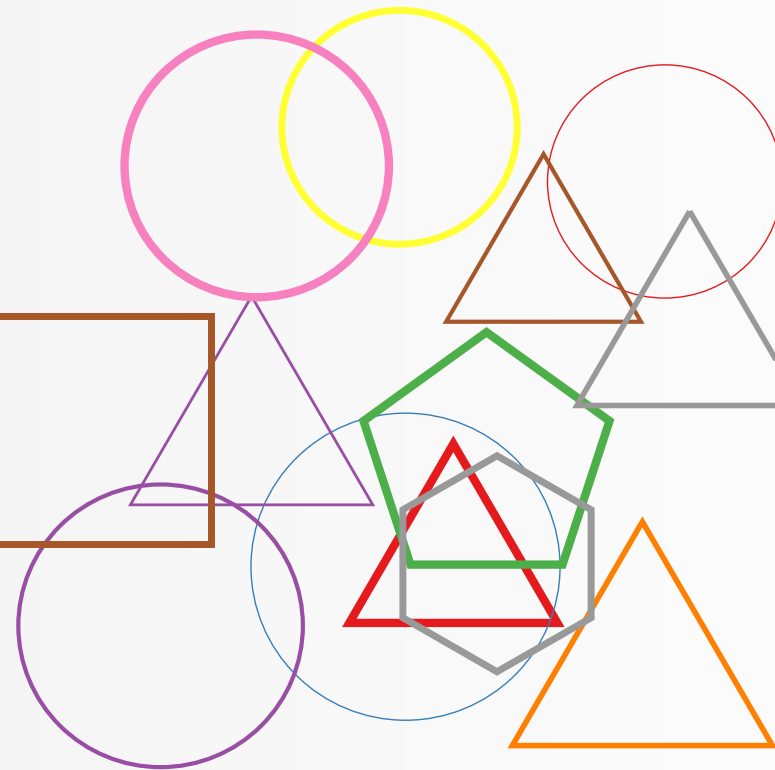[{"shape": "circle", "thickness": 0.5, "radius": 0.76, "center": [0.858, 0.764]}, {"shape": "triangle", "thickness": 3, "radius": 0.78, "center": [0.585, 0.269]}, {"shape": "circle", "thickness": 0.5, "radius": 1.0, "center": [0.523, 0.264]}, {"shape": "pentagon", "thickness": 3, "radius": 0.83, "center": [0.628, 0.402]}, {"shape": "circle", "thickness": 1.5, "radius": 0.92, "center": [0.207, 0.187]}, {"shape": "triangle", "thickness": 1, "radius": 0.9, "center": [0.325, 0.435]}, {"shape": "triangle", "thickness": 2, "radius": 0.97, "center": [0.829, 0.129]}, {"shape": "circle", "thickness": 2.5, "radius": 0.76, "center": [0.516, 0.835]}, {"shape": "triangle", "thickness": 1.5, "radius": 0.73, "center": [0.701, 0.655]}, {"shape": "square", "thickness": 2.5, "radius": 0.74, "center": [0.124, 0.441]}, {"shape": "circle", "thickness": 3, "radius": 0.85, "center": [0.331, 0.785]}, {"shape": "triangle", "thickness": 2, "radius": 0.84, "center": [0.89, 0.557]}, {"shape": "hexagon", "thickness": 2.5, "radius": 0.7, "center": [0.641, 0.268]}]